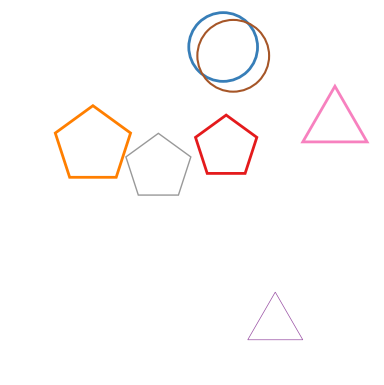[{"shape": "pentagon", "thickness": 2, "radius": 0.42, "center": [0.587, 0.617]}, {"shape": "circle", "thickness": 2, "radius": 0.45, "center": [0.58, 0.878]}, {"shape": "triangle", "thickness": 0.5, "radius": 0.41, "center": [0.715, 0.159]}, {"shape": "pentagon", "thickness": 2, "radius": 0.51, "center": [0.241, 0.623]}, {"shape": "circle", "thickness": 1.5, "radius": 0.47, "center": [0.606, 0.855]}, {"shape": "triangle", "thickness": 2, "radius": 0.48, "center": [0.87, 0.68]}, {"shape": "pentagon", "thickness": 1, "radius": 0.44, "center": [0.411, 0.565]}]